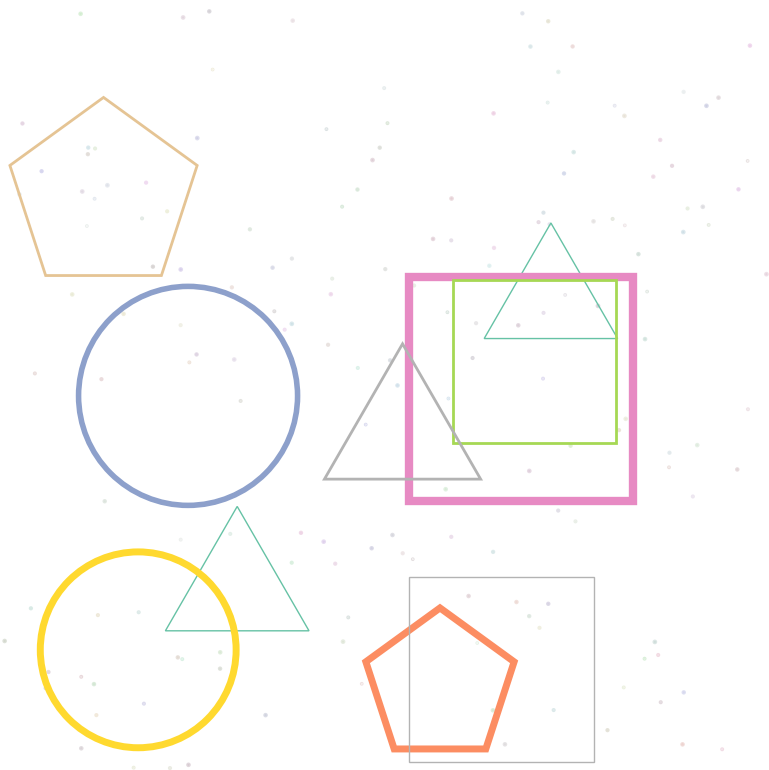[{"shape": "triangle", "thickness": 0.5, "radius": 0.5, "center": [0.715, 0.61]}, {"shape": "triangle", "thickness": 0.5, "radius": 0.54, "center": [0.308, 0.235]}, {"shape": "pentagon", "thickness": 2.5, "radius": 0.51, "center": [0.571, 0.109]}, {"shape": "circle", "thickness": 2, "radius": 0.71, "center": [0.244, 0.486]}, {"shape": "square", "thickness": 3, "radius": 0.73, "center": [0.677, 0.495]}, {"shape": "square", "thickness": 1, "radius": 0.53, "center": [0.694, 0.531]}, {"shape": "circle", "thickness": 2.5, "radius": 0.64, "center": [0.179, 0.156]}, {"shape": "pentagon", "thickness": 1, "radius": 0.64, "center": [0.134, 0.746]}, {"shape": "triangle", "thickness": 1, "radius": 0.59, "center": [0.523, 0.436]}, {"shape": "square", "thickness": 0.5, "radius": 0.6, "center": [0.651, 0.131]}]